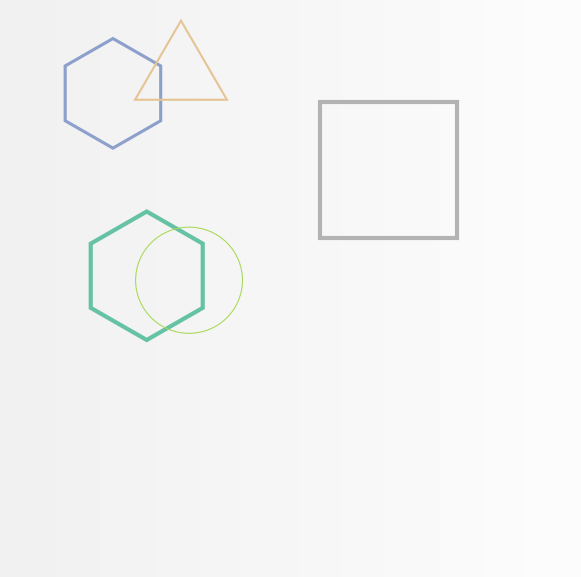[{"shape": "hexagon", "thickness": 2, "radius": 0.56, "center": [0.252, 0.522]}, {"shape": "hexagon", "thickness": 1.5, "radius": 0.47, "center": [0.194, 0.838]}, {"shape": "circle", "thickness": 0.5, "radius": 0.46, "center": [0.325, 0.514]}, {"shape": "triangle", "thickness": 1, "radius": 0.46, "center": [0.311, 0.872]}, {"shape": "square", "thickness": 2, "radius": 0.59, "center": [0.669, 0.704]}]